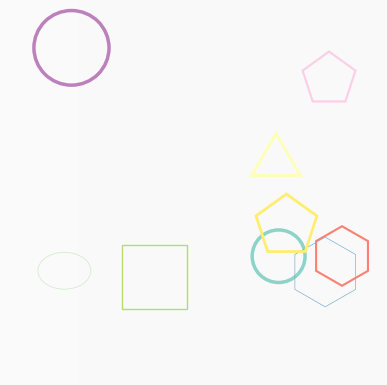[{"shape": "circle", "thickness": 2.5, "radius": 0.34, "center": [0.719, 0.334]}, {"shape": "triangle", "thickness": 2, "radius": 0.36, "center": [0.712, 0.581]}, {"shape": "hexagon", "thickness": 1.5, "radius": 0.39, "center": [0.883, 0.335]}, {"shape": "hexagon", "thickness": 0.5, "radius": 0.45, "center": [0.839, 0.294]}, {"shape": "square", "thickness": 1, "radius": 0.41, "center": [0.399, 0.28]}, {"shape": "pentagon", "thickness": 1.5, "radius": 0.36, "center": [0.849, 0.794]}, {"shape": "circle", "thickness": 2.5, "radius": 0.48, "center": [0.184, 0.876]}, {"shape": "oval", "thickness": 0.5, "radius": 0.34, "center": [0.166, 0.297]}, {"shape": "pentagon", "thickness": 2, "radius": 0.41, "center": [0.739, 0.414]}]